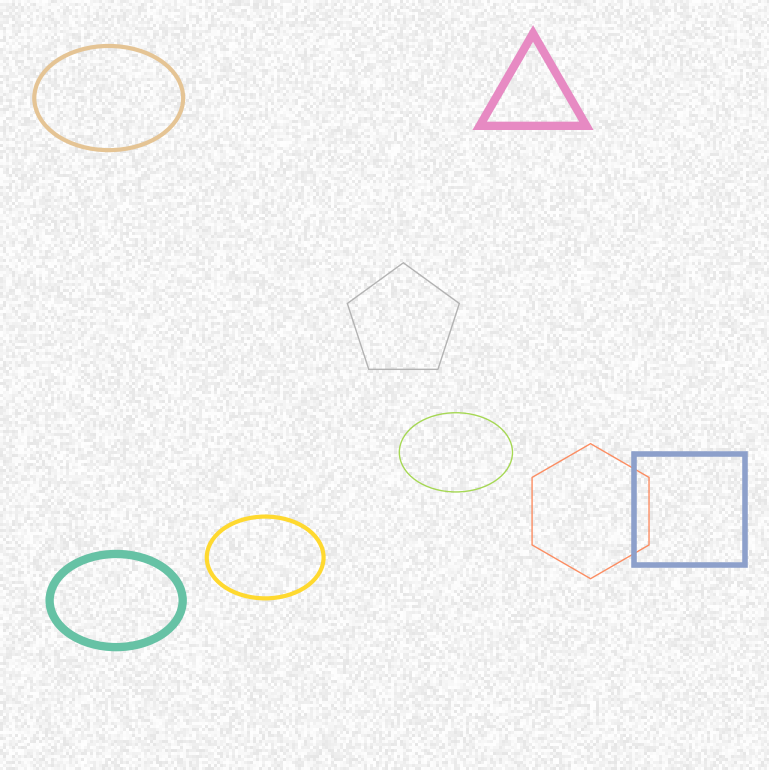[{"shape": "oval", "thickness": 3, "radius": 0.43, "center": [0.151, 0.22]}, {"shape": "hexagon", "thickness": 0.5, "radius": 0.44, "center": [0.767, 0.336]}, {"shape": "square", "thickness": 2, "radius": 0.36, "center": [0.896, 0.338]}, {"shape": "triangle", "thickness": 3, "radius": 0.4, "center": [0.692, 0.877]}, {"shape": "oval", "thickness": 0.5, "radius": 0.37, "center": [0.592, 0.413]}, {"shape": "oval", "thickness": 1.5, "radius": 0.38, "center": [0.344, 0.276]}, {"shape": "oval", "thickness": 1.5, "radius": 0.48, "center": [0.141, 0.873]}, {"shape": "pentagon", "thickness": 0.5, "radius": 0.38, "center": [0.524, 0.582]}]